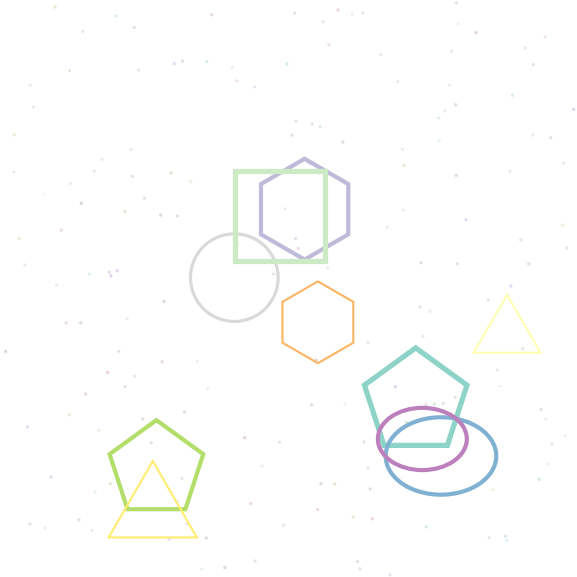[{"shape": "pentagon", "thickness": 2.5, "radius": 0.47, "center": [0.72, 0.303]}, {"shape": "triangle", "thickness": 1, "radius": 0.33, "center": [0.878, 0.422]}, {"shape": "hexagon", "thickness": 2, "radius": 0.44, "center": [0.527, 0.637]}, {"shape": "oval", "thickness": 2, "radius": 0.48, "center": [0.764, 0.21]}, {"shape": "hexagon", "thickness": 1, "radius": 0.35, "center": [0.55, 0.441]}, {"shape": "pentagon", "thickness": 2, "radius": 0.43, "center": [0.271, 0.186]}, {"shape": "circle", "thickness": 1.5, "radius": 0.38, "center": [0.406, 0.518]}, {"shape": "oval", "thickness": 2, "radius": 0.39, "center": [0.731, 0.239]}, {"shape": "square", "thickness": 2.5, "radius": 0.39, "center": [0.485, 0.625]}, {"shape": "triangle", "thickness": 1, "radius": 0.44, "center": [0.265, 0.113]}]